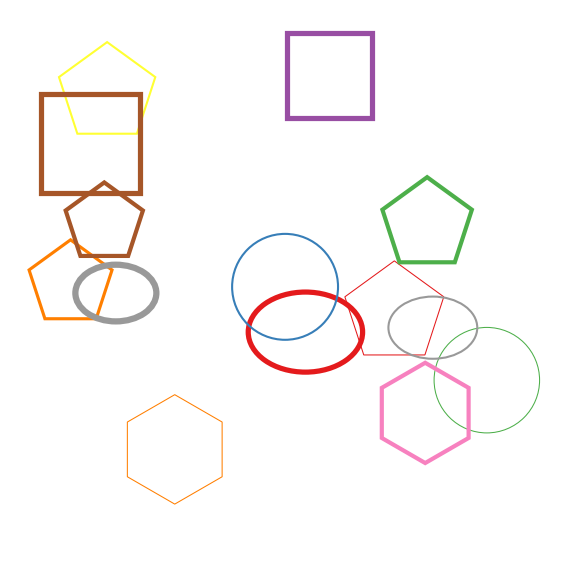[{"shape": "pentagon", "thickness": 0.5, "radius": 0.45, "center": [0.683, 0.457]}, {"shape": "oval", "thickness": 2.5, "radius": 0.5, "center": [0.529, 0.424]}, {"shape": "circle", "thickness": 1, "radius": 0.46, "center": [0.494, 0.502]}, {"shape": "circle", "thickness": 0.5, "radius": 0.46, "center": [0.843, 0.341]}, {"shape": "pentagon", "thickness": 2, "radius": 0.41, "center": [0.74, 0.611]}, {"shape": "square", "thickness": 2.5, "radius": 0.37, "center": [0.571, 0.869]}, {"shape": "hexagon", "thickness": 0.5, "radius": 0.47, "center": [0.303, 0.221]}, {"shape": "pentagon", "thickness": 1.5, "radius": 0.38, "center": [0.122, 0.508]}, {"shape": "pentagon", "thickness": 1, "radius": 0.44, "center": [0.186, 0.839]}, {"shape": "pentagon", "thickness": 2, "radius": 0.35, "center": [0.181, 0.613]}, {"shape": "square", "thickness": 2.5, "radius": 0.43, "center": [0.157, 0.75]}, {"shape": "hexagon", "thickness": 2, "radius": 0.43, "center": [0.736, 0.284]}, {"shape": "oval", "thickness": 3, "radius": 0.35, "center": [0.201, 0.492]}, {"shape": "oval", "thickness": 1, "radius": 0.38, "center": [0.75, 0.432]}]